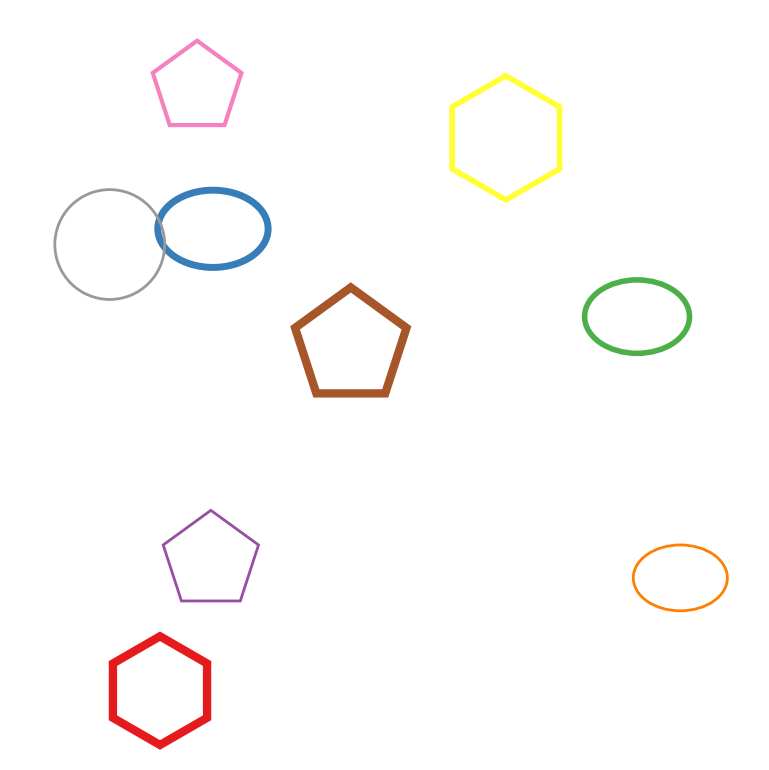[{"shape": "hexagon", "thickness": 3, "radius": 0.35, "center": [0.208, 0.103]}, {"shape": "oval", "thickness": 2.5, "radius": 0.36, "center": [0.277, 0.703]}, {"shape": "oval", "thickness": 2, "radius": 0.34, "center": [0.827, 0.589]}, {"shape": "pentagon", "thickness": 1, "radius": 0.33, "center": [0.274, 0.272]}, {"shape": "oval", "thickness": 1, "radius": 0.31, "center": [0.884, 0.25]}, {"shape": "hexagon", "thickness": 2, "radius": 0.4, "center": [0.657, 0.821]}, {"shape": "pentagon", "thickness": 3, "radius": 0.38, "center": [0.456, 0.551]}, {"shape": "pentagon", "thickness": 1.5, "radius": 0.3, "center": [0.256, 0.887]}, {"shape": "circle", "thickness": 1, "radius": 0.36, "center": [0.143, 0.682]}]